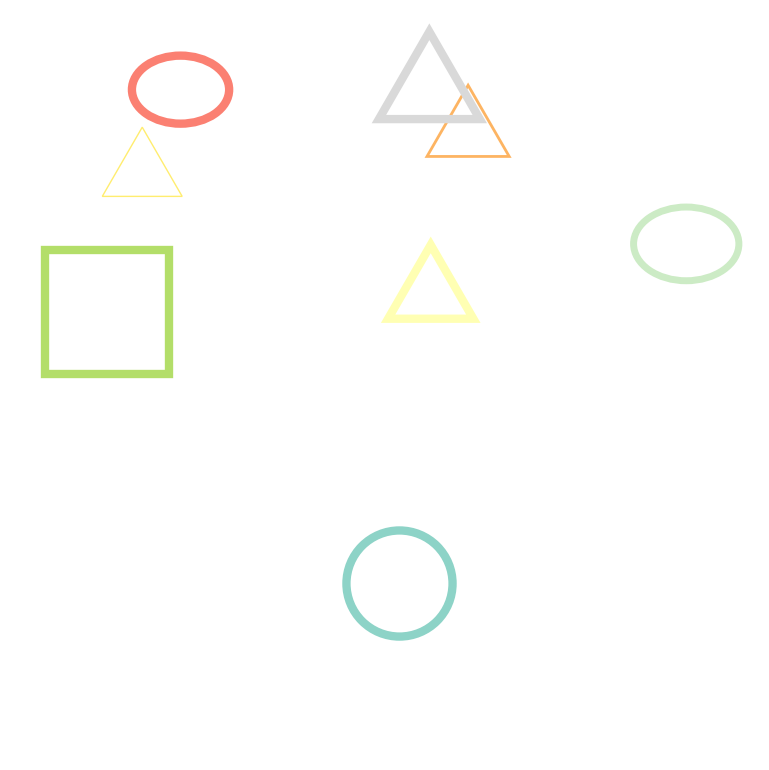[{"shape": "circle", "thickness": 3, "radius": 0.34, "center": [0.519, 0.242]}, {"shape": "triangle", "thickness": 3, "radius": 0.32, "center": [0.559, 0.618]}, {"shape": "oval", "thickness": 3, "radius": 0.32, "center": [0.234, 0.884]}, {"shape": "triangle", "thickness": 1, "radius": 0.31, "center": [0.608, 0.828]}, {"shape": "square", "thickness": 3, "radius": 0.4, "center": [0.139, 0.595]}, {"shape": "triangle", "thickness": 3, "radius": 0.38, "center": [0.558, 0.883]}, {"shape": "oval", "thickness": 2.5, "radius": 0.34, "center": [0.891, 0.683]}, {"shape": "triangle", "thickness": 0.5, "radius": 0.3, "center": [0.185, 0.775]}]